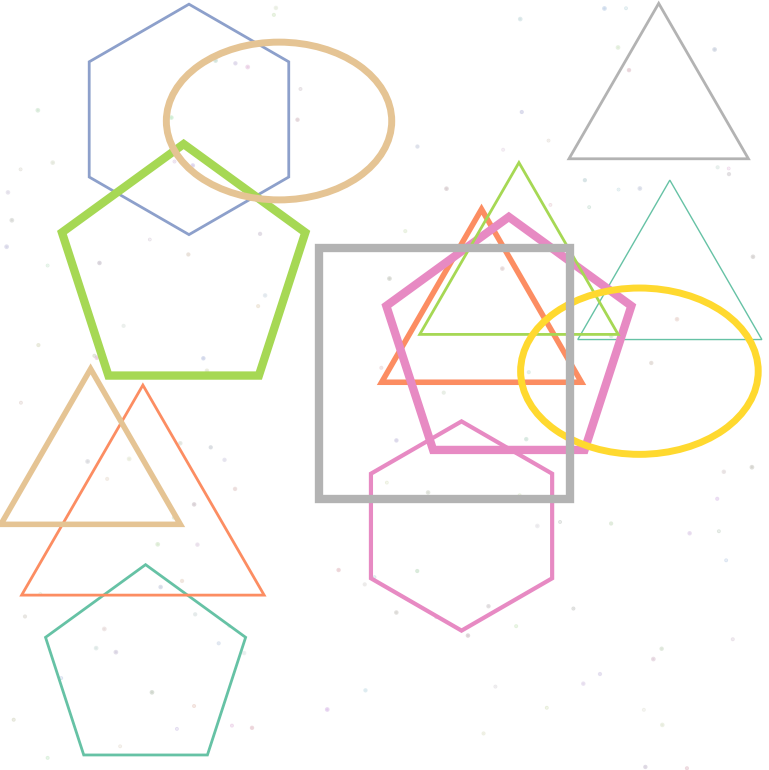[{"shape": "triangle", "thickness": 0.5, "radius": 0.69, "center": [0.87, 0.628]}, {"shape": "pentagon", "thickness": 1, "radius": 0.68, "center": [0.189, 0.13]}, {"shape": "triangle", "thickness": 1, "radius": 0.91, "center": [0.186, 0.318]}, {"shape": "triangle", "thickness": 2, "radius": 0.75, "center": [0.625, 0.578]}, {"shape": "hexagon", "thickness": 1, "radius": 0.75, "center": [0.245, 0.845]}, {"shape": "hexagon", "thickness": 1.5, "radius": 0.68, "center": [0.599, 0.317]}, {"shape": "pentagon", "thickness": 3, "radius": 0.84, "center": [0.661, 0.551]}, {"shape": "triangle", "thickness": 1, "radius": 0.74, "center": [0.674, 0.64]}, {"shape": "pentagon", "thickness": 3, "radius": 0.83, "center": [0.239, 0.647]}, {"shape": "oval", "thickness": 2.5, "radius": 0.77, "center": [0.83, 0.518]}, {"shape": "triangle", "thickness": 2, "radius": 0.67, "center": [0.118, 0.386]}, {"shape": "oval", "thickness": 2.5, "radius": 0.73, "center": [0.362, 0.843]}, {"shape": "triangle", "thickness": 1, "radius": 0.67, "center": [0.855, 0.861]}, {"shape": "square", "thickness": 3, "radius": 0.81, "center": [0.577, 0.515]}]